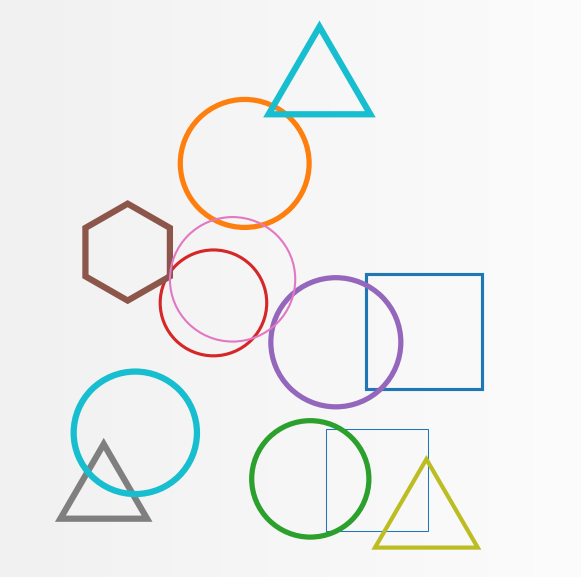[{"shape": "square", "thickness": 1.5, "radius": 0.5, "center": [0.729, 0.425]}, {"shape": "square", "thickness": 0.5, "radius": 0.44, "center": [0.648, 0.168]}, {"shape": "circle", "thickness": 2.5, "radius": 0.55, "center": [0.421, 0.716]}, {"shape": "circle", "thickness": 2.5, "radius": 0.5, "center": [0.534, 0.17]}, {"shape": "circle", "thickness": 1.5, "radius": 0.46, "center": [0.367, 0.475]}, {"shape": "circle", "thickness": 2.5, "radius": 0.56, "center": [0.578, 0.406]}, {"shape": "hexagon", "thickness": 3, "radius": 0.42, "center": [0.22, 0.563]}, {"shape": "circle", "thickness": 1, "radius": 0.54, "center": [0.4, 0.515]}, {"shape": "triangle", "thickness": 3, "radius": 0.43, "center": [0.178, 0.144]}, {"shape": "triangle", "thickness": 2, "radius": 0.51, "center": [0.734, 0.102]}, {"shape": "triangle", "thickness": 3, "radius": 0.51, "center": [0.55, 0.852]}, {"shape": "circle", "thickness": 3, "radius": 0.53, "center": [0.233, 0.25]}]